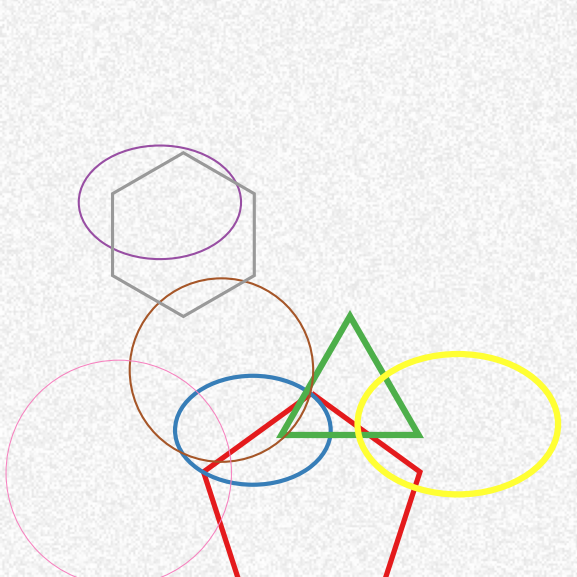[{"shape": "pentagon", "thickness": 2.5, "radius": 0.99, "center": [0.54, 0.121]}, {"shape": "oval", "thickness": 2, "radius": 0.67, "center": [0.438, 0.254]}, {"shape": "triangle", "thickness": 3, "radius": 0.69, "center": [0.606, 0.314]}, {"shape": "oval", "thickness": 1, "radius": 0.7, "center": [0.277, 0.649]}, {"shape": "oval", "thickness": 3, "radius": 0.87, "center": [0.793, 0.265]}, {"shape": "circle", "thickness": 1, "radius": 0.79, "center": [0.383, 0.358]}, {"shape": "circle", "thickness": 0.5, "radius": 0.98, "center": [0.206, 0.18]}, {"shape": "hexagon", "thickness": 1.5, "radius": 0.71, "center": [0.318, 0.593]}]